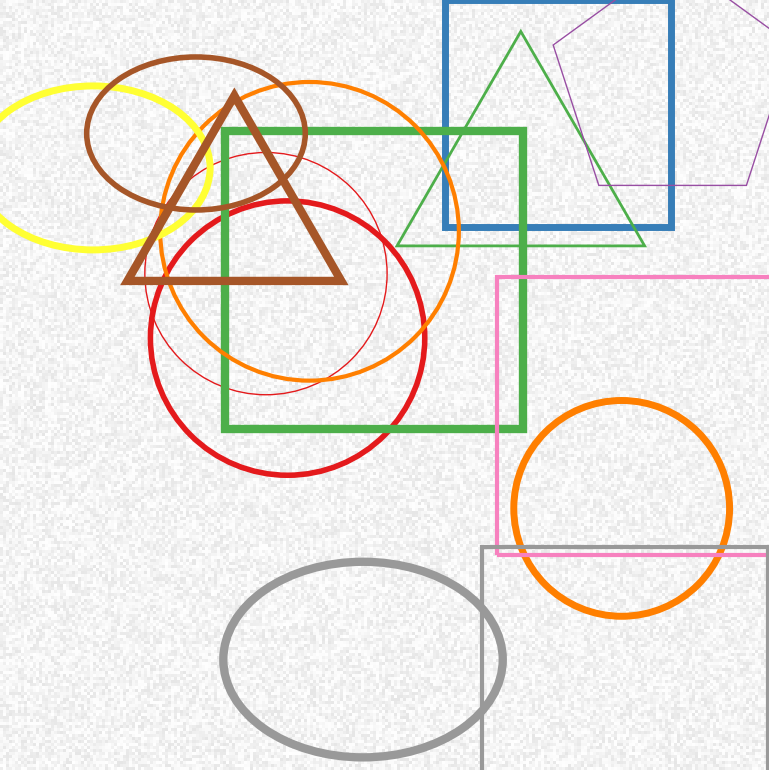[{"shape": "circle", "thickness": 0.5, "radius": 0.79, "center": [0.345, 0.645]}, {"shape": "circle", "thickness": 2, "radius": 0.89, "center": [0.373, 0.561]}, {"shape": "square", "thickness": 2.5, "radius": 0.74, "center": [0.724, 0.852]}, {"shape": "triangle", "thickness": 1, "radius": 0.93, "center": [0.676, 0.774]}, {"shape": "square", "thickness": 3, "radius": 0.97, "center": [0.486, 0.636]}, {"shape": "pentagon", "thickness": 0.5, "radius": 0.82, "center": [0.874, 0.891]}, {"shape": "circle", "thickness": 2.5, "radius": 0.7, "center": [0.807, 0.34]}, {"shape": "circle", "thickness": 1.5, "radius": 0.97, "center": [0.402, 0.7]}, {"shape": "oval", "thickness": 2.5, "radius": 0.76, "center": [0.121, 0.782]}, {"shape": "triangle", "thickness": 3, "radius": 0.8, "center": [0.304, 0.715]}, {"shape": "oval", "thickness": 2, "radius": 0.71, "center": [0.255, 0.827]}, {"shape": "square", "thickness": 1.5, "radius": 0.9, "center": [0.826, 0.46]}, {"shape": "oval", "thickness": 3, "radius": 0.91, "center": [0.471, 0.143]}, {"shape": "square", "thickness": 1.5, "radius": 0.93, "center": [0.811, 0.104]}]